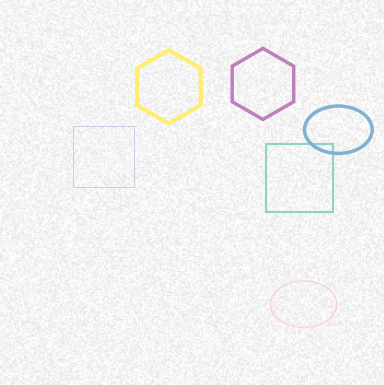[{"shape": "square", "thickness": 1.5, "radius": 0.44, "center": [0.778, 0.538]}, {"shape": "square", "thickness": 0.5, "radius": 0.4, "center": [0.269, 0.595]}, {"shape": "oval", "thickness": 2.5, "radius": 0.44, "center": [0.879, 0.663]}, {"shape": "oval", "thickness": 1, "radius": 0.43, "center": [0.788, 0.21]}, {"shape": "hexagon", "thickness": 2.5, "radius": 0.46, "center": [0.683, 0.782]}, {"shape": "hexagon", "thickness": 3, "radius": 0.48, "center": [0.439, 0.774]}]